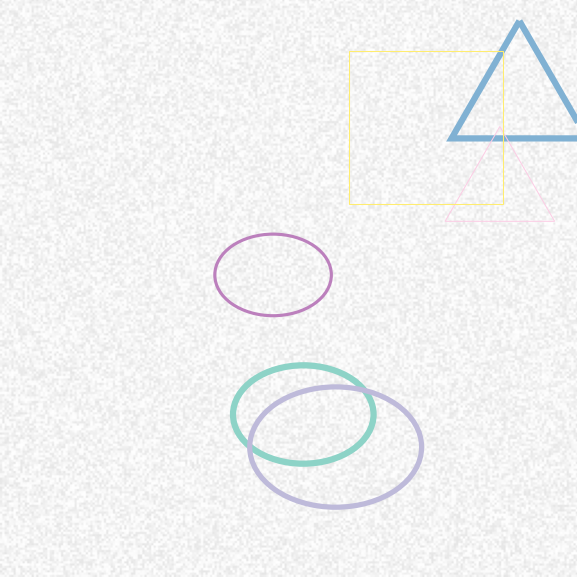[{"shape": "oval", "thickness": 3, "radius": 0.61, "center": [0.525, 0.281]}, {"shape": "oval", "thickness": 2.5, "radius": 0.74, "center": [0.581, 0.225]}, {"shape": "triangle", "thickness": 3, "radius": 0.68, "center": [0.899, 0.827]}, {"shape": "triangle", "thickness": 0.5, "radius": 0.55, "center": [0.866, 0.671]}, {"shape": "oval", "thickness": 1.5, "radius": 0.5, "center": [0.473, 0.523]}, {"shape": "square", "thickness": 0.5, "radius": 0.66, "center": [0.737, 0.778]}]